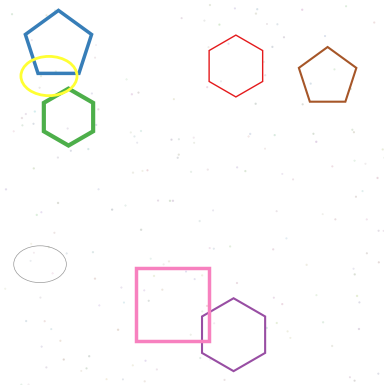[{"shape": "hexagon", "thickness": 1, "radius": 0.4, "center": [0.613, 0.829]}, {"shape": "pentagon", "thickness": 2.5, "radius": 0.45, "center": [0.152, 0.883]}, {"shape": "hexagon", "thickness": 3, "radius": 0.37, "center": [0.178, 0.696]}, {"shape": "hexagon", "thickness": 1.5, "radius": 0.47, "center": [0.607, 0.131]}, {"shape": "oval", "thickness": 2, "radius": 0.36, "center": [0.127, 0.802]}, {"shape": "pentagon", "thickness": 1.5, "radius": 0.39, "center": [0.851, 0.799]}, {"shape": "square", "thickness": 2.5, "radius": 0.48, "center": [0.449, 0.209]}, {"shape": "oval", "thickness": 0.5, "radius": 0.34, "center": [0.104, 0.314]}]